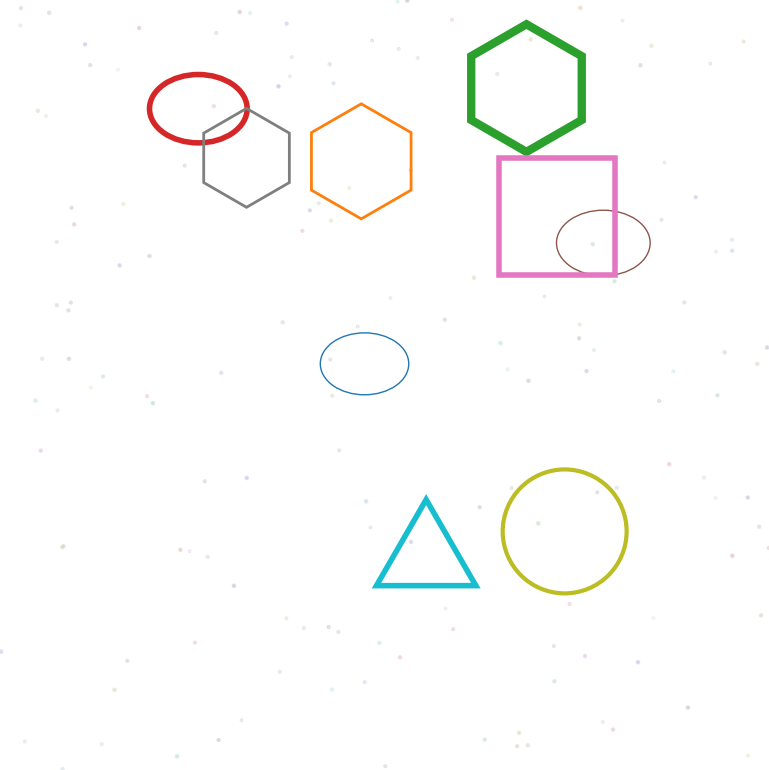[{"shape": "oval", "thickness": 0.5, "radius": 0.29, "center": [0.473, 0.528]}, {"shape": "hexagon", "thickness": 1, "radius": 0.37, "center": [0.469, 0.79]}, {"shape": "hexagon", "thickness": 3, "radius": 0.41, "center": [0.684, 0.886]}, {"shape": "oval", "thickness": 2, "radius": 0.32, "center": [0.258, 0.859]}, {"shape": "oval", "thickness": 0.5, "radius": 0.3, "center": [0.784, 0.684]}, {"shape": "square", "thickness": 2, "radius": 0.38, "center": [0.723, 0.719]}, {"shape": "hexagon", "thickness": 1, "radius": 0.32, "center": [0.32, 0.795]}, {"shape": "circle", "thickness": 1.5, "radius": 0.4, "center": [0.733, 0.31]}, {"shape": "triangle", "thickness": 2, "radius": 0.37, "center": [0.553, 0.277]}]